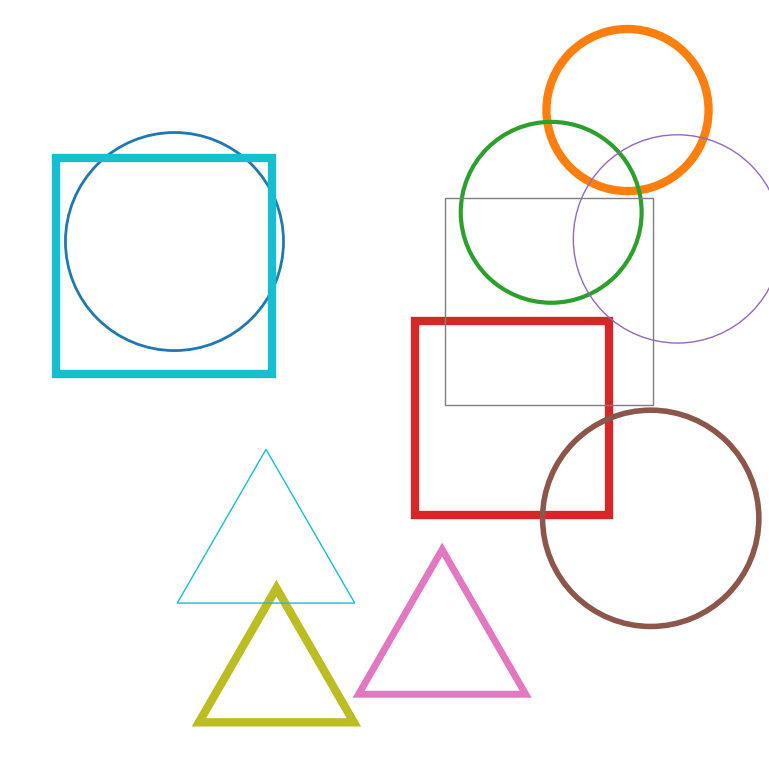[{"shape": "circle", "thickness": 1, "radius": 0.71, "center": [0.227, 0.686]}, {"shape": "circle", "thickness": 3, "radius": 0.53, "center": [0.815, 0.857]}, {"shape": "circle", "thickness": 1.5, "radius": 0.59, "center": [0.716, 0.724]}, {"shape": "square", "thickness": 3, "radius": 0.63, "center": [0.665, 0.457]}, {"shape": "circle", "thickness": 0.5, "radius": 0.68, "center": [0.88, 0.69]}, {"shape": "circle", "thickness": 2, "radius": 0.7, "center": [0.845, 0.327]}, {"shape": "triangle", "thickness": 2.5, "radius": 0.63, "center": [0.574, 0.161]}, {"shape": "square", "thickness": 0.5, "radius": 0.67, "center": [0.713, 0.608]}, {"shape": "triangle", "thickness": 3, "radius": 0.58, "center": [0.359, 0.12]}, {"shape": "triangle", "thickness": 0.5, "radius": 0.67, "center": [0.345, 0.283]}, {"shape": "square", "thickness": 3, "radius": 0.7, "center": [0.213, 0.655]}]